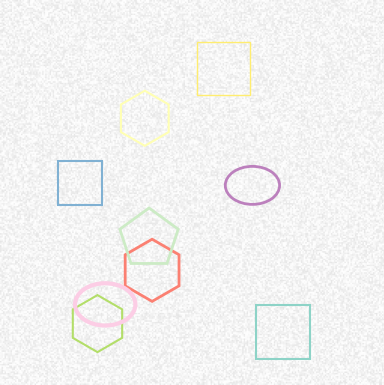[{"shape": "square", "thickness": 1.5, "radius": 0.35, "center": [0.735, 0.138]}, {"shape": "hexagon", "thickness": 1.5, "radius": 0.36, "center": [0.376, 0.693]}, {"shape": "hexagon", "thickness": 2, "radius": 0.4, "center": [0.395, 0.298]}, {"shape": "square", "thickness": 1.5, "radius": 0.29, "center": [0.208, 0.524]}, {"shape": "hexagon", "thickness": 1.5, "radius": 0.37, "center": [0.253, 0.159]}, {"shape": "oval", "thickness": 3, "radius": 0.39, "center": [0.273, 0.209]}, {"shape": "oval", "thickness": 2, "radius": 0.35, "center": [0.656, 0.518]}, {"shape": "pentagon", "thickness": 2, "radius": 0.4, "center": [0.387, 0.38]}, {"shape": "square", "thickness": 1, "radius": 0.34, "center": [0.581, 0.823]}]